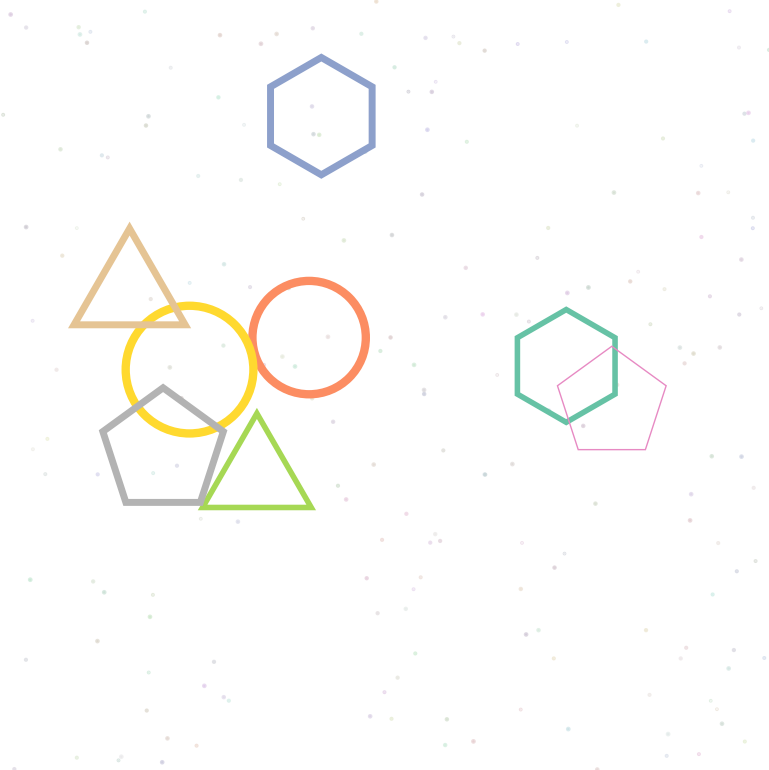[{"shape": "hexagon", "thickness": 2, "radius": 0.37, "center": [0.735, 0.525]}, {"shape": "circle", "thickness": 3, "radius": 0.37, "center": [0.401, 0.562]}, {"shape": "hexagon", "thickness": 2.5, "radius": 0.38, "center": [0.417, 0.849]}, {"shape": "pentagon", "thickness": 0.5, "radius": 0.37, "center": [0.795, 0.476]}, {"shape": "triangle", "thickness": 2, "radius": 0.41, "center": [0.334, 0.382]}, {"shape": "circle", "thickness": 3, "radius": 0.41, "center": [0.246, 0.52]}, {"shape": "triangle", "thickness": 2.5, "radius": 0.42, "center": [0.168, 0.62]}, {"shape": "pentagon", "thickness": 2.5, "radius": 0.41, "center": [0.212, 0.414]}]